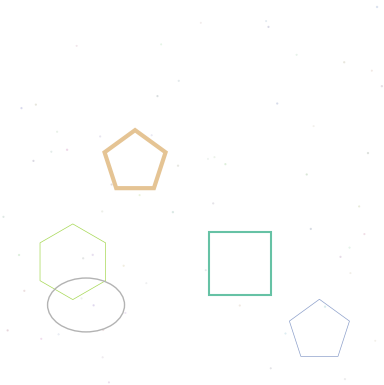[{"shape": "square", "thickness": 1.5, "radius": 0.4, "center": [0.624, 0.316]}, {"shape": "pentagon", "thickness": 0.5, "radius": 0.41, "center": [0.83, 0.141]}, {"shape": "hexagon", "thickness": 0.5, "radius": 0.49, "center": [0.189, 0.32]}, {"shape": "pentagon", "thickness": 3, "radius": 0.42, "center": [0.351, 0.579]}, {"shape": "oval", "thickness": 1, "radius": 0.5, "center": [0.224, 0.208]}]